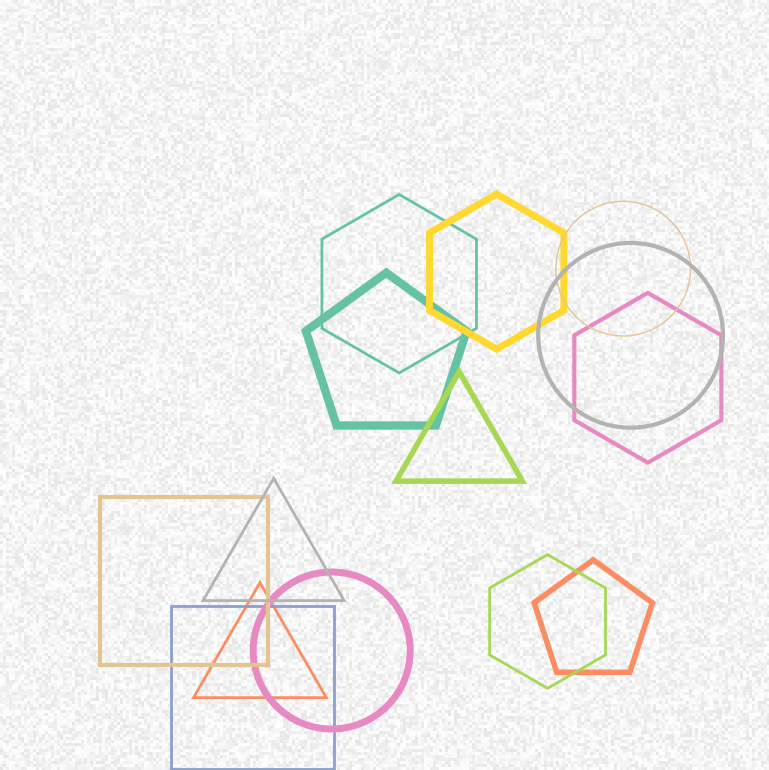[{"shape": "pentagon", "thickness": 3, "radius": 0.55, "center": [0.502, 0.536]}, {"shape": "hexagon", "thickness": 1, "radius": 0.58, "center": [0.518, 0.631]}, {"shape": "pentagon", "thickness": 2, "radius": 0.4, "center": [0.77, 0.192]}, {"shape": "triangle", "thickness": 1, "radius": 0.5, "center": [0.338, 0.144]}, {"shape": "square", "thickness": 1, "radius": 0.53, "center": [0.328, 0.108]}, {"shape": "hexagon", "thickness": 1.5, "radius": 0.55, "center": [0.841, 0.509]}, {"shape": "circle", "thickness": 2.5, "radius": 0.51, "center": [0.431, 0.155]}, {"shape": "triangle", "thickness": 2, "radius": 0.47, "center": [0.596, 0.423]}, {"shape": "hexagon", "thickness": 1, "radius": 0.43, "center": [0.711, 0.193]}, {"shape": "hexagon", "thickness": 2.5, "radius": 0.5, "center": [0.645, 0.647]}, {"shape": "square", "thickness": 1.5, "radius": 0.55, "center": [0.239, 0.246]}, {"shape": "circle", "thickness": 0.5, "radius": 0.44, "center": [0.809, 0.651]}, {"shape": "circle", "thickness": 1.5, "radius": 0.6, "center": [0.819, 0.565]}, {"shape": "triangle", "thickness": 1, "radius": 0.53, "center": [0.355, 0.273]}]